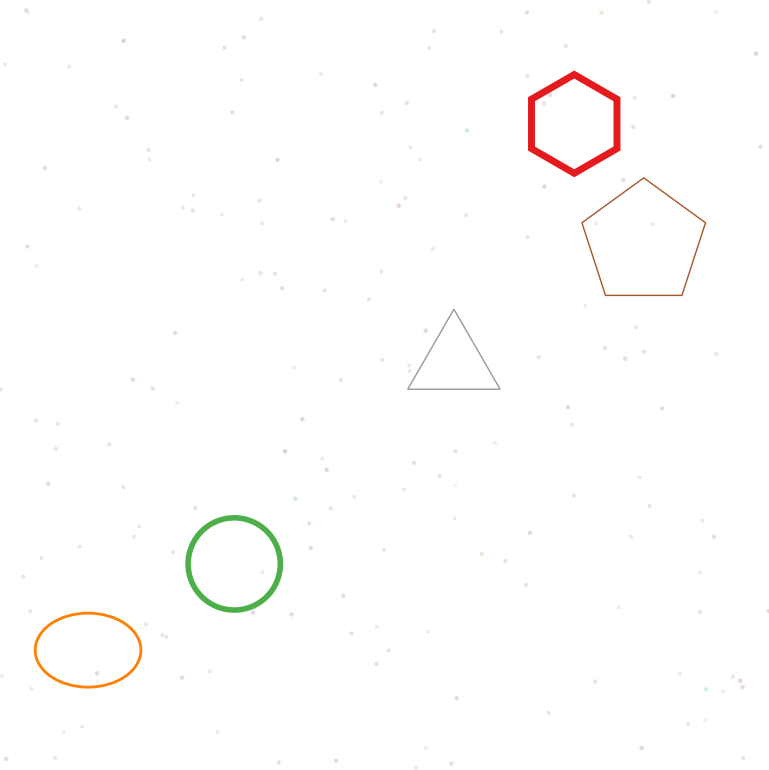[{"shape": "hexagon", "thickness": 2.5, "radius": 0.32, "center": [0.746, 0.839]}, {"shape": "circle", "thickness": 2, "radius": 0.3, "center": [0.304, 0.268]}, {"shape": "oval", "thickness": 1, "radius": 0.34, "center": [0.114, 0.156]}, {"shape": "pentagon", "thickness": 0.5, "radius": 0.42, "center": [0.836, 0.685]}, {"shape": "triangle", "thickness": 0.5, "radius": 0.35, "center": [0.59, 0.529]}]